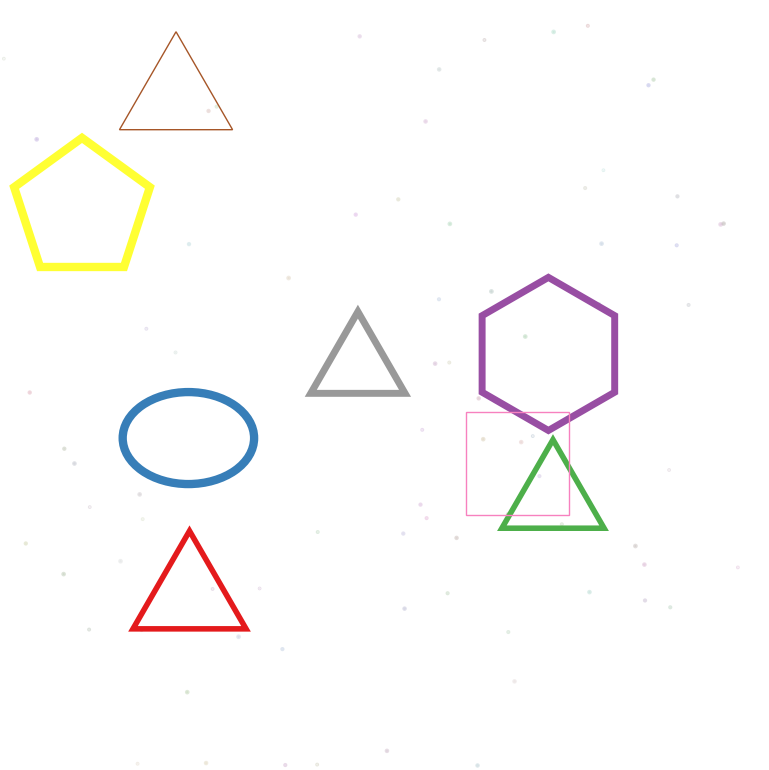[{"shape": "triangle", "thickness": 2, "radius": 0.42, "center": [0.246, 0.226]}, {"shape": "oval", "thickness": 3, "radius": 0.43, "center": [0.245, 0.431]}, {"shape": "triangle", "thickness": 2, "radius": 0.38, "center": [0.718, 0.352]}, {"shape": "hexagon", "thickness": 2.5, "radius": 0.5, "center": [0.712, 0.54]}, {"shape": "pentagon", "thickness": 3, "radius": 0.46, "center": [0.107, 0.728]}, {"shape": "triangle", "thickness": 0.5, "radius": 0.42, "center": [0.229, 0.874]}, {"shape": "square", "thickness": 0.5, "radius": 0.33, "center": [0.672, 0.398]}, {"shape": "triangle", "thickness": 2.5, "radius": 0.35, "center": [0.465, 0.525]}]